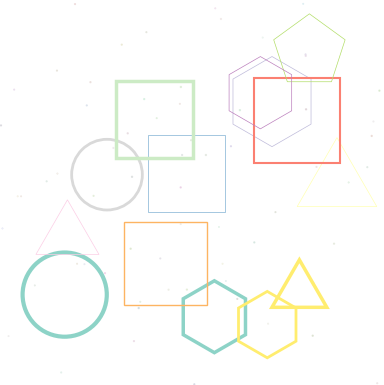[{"shape": "hexagon", "thickness": 2.5, "radius": 0.47, "center": [0.557, 0.177]}, {"shape": "circle", "thickness": 3, "radius": 0.55, "center": [0.168, 0.235]}, {"shape": "triangle", "thickness": 0.5, "radius": 0.6, "center": [0.875, 0.523]}, {"shape": "hexagon", "thickness": 0.5, "radius": 0.59, "center": [0.707, 0.736]}, {"shape": "square", "thickness": 1.5, "radius": 0.55, "center": [0.771, 0.687]}, {"shape": "square", "thickness": 0.5, "radius": 0.5, "center": [0.484, 0.55]}, {"shape": "square", "thickness": 1, "radius": 0.54, "center": [0.429, 0.317]}, {"shape": "pentagon", "thickness": 0.5, "radius": 0.49, "center": [0.804, 0.867]}, {"shape": "triangle", "thickness": 0.5, "radius": 0.47, "center": [0.175, 0.386]}, {"shape": "circle", "thickness": 2, "radius": 0.46, "center": [0.278, 0.546]}, {"shape": "hexagon", "thickness": 0.5, "radius": 0.47, "center": [0.676, 0.759]}, {"shape": "square", "thickness": 2.5, "radius": 0.5, "center": [0.401, 0.69]}, {"shape": "triangle", "thickness": 2.5, "radius": 0.41, "center": [0.778, 0.243]}, {"shape": "hexagon", "thickness": 2, "radius": 0.43, "center": [0.694, 0.157]}]